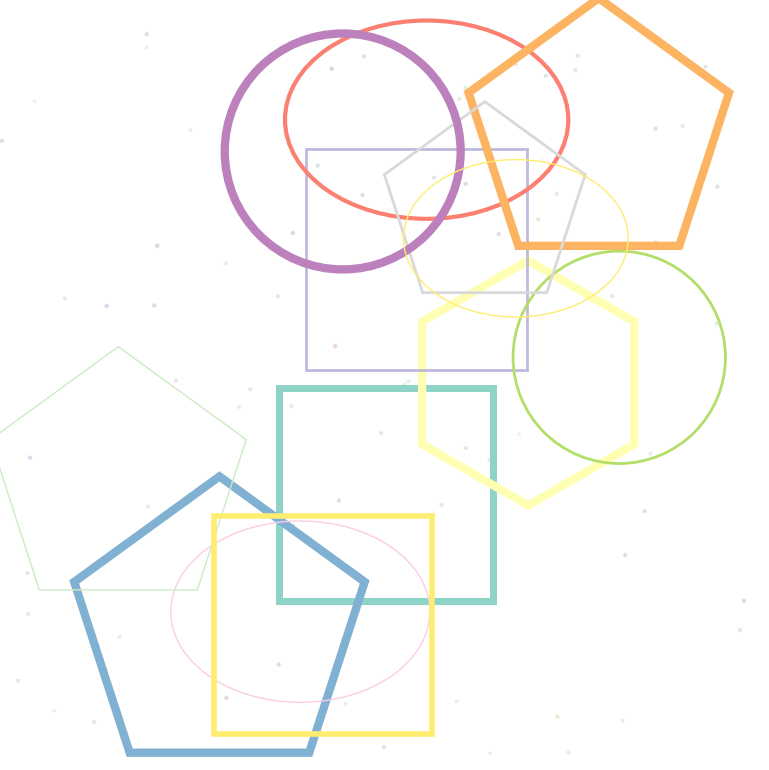[{"shape": "square", "thickness": 2.5, "radius": 0.69, "center": [0.501, 0.358]}, {"shape": "hexagon", "thickness": 3, "radius": 0.8, "center": [0.686, 0.503]}, {"shape": "square", "thickness": 1, "radius": 0.72, "center": [0.541, 0.663]}, {"shape": "oval", "thickness": 1.5, "radius": 0.92, "center": [0.554, 0.845]}, {"shape": "pentagon", "thickness": 3, "radius": 0.99, "center": [0.285, 0.183]}, {"shape": "pentagon", "thickness": 3, "radius": 0.89, "center": [0.778, 0.825]}, {"shape": "circle", "thickness": 1, "radius": 0.69, "center": [0.804, 0.536]}, {"shape": "oval", "thickness": 0.5, "radius": 0.84, "center": [0.39, 0.206]}, {"shape": "pentagon", "thickness": 1, "radius": 0.69, "center": [0.63, 0.731]}, {"shape": "circle", "thickness": 3, "radius": 0.77, "center": [0.445, 0.803]}, {"shape": "pentagon", "thickness": 0.5, "radius": 0.87, "center": [0.154, 0.375]}, {"shape": "oval", "thickness": 0.5, "radius": 0.73, "center": [0.67, 0.69]}, {"shape": "square", "thickness": 2, "radius": 0.71, "center": [0.42, 0.188]}]